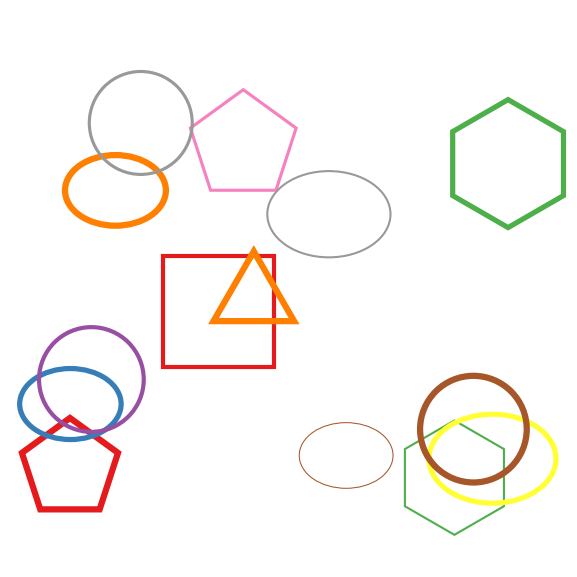[{"shape": "pentagon", "thickness": 3, "radius": 0.44, "center": [0.121, 0.188]}, {"shape": "square", "thickness": 2, "radius": 0.48, "center": [0.378, 0.46]}, {"shape": "oval", "thickness": 2.5, "radius": 0.44, "center": [0.122, 0.3]}, {"shape": "hexagon", "thickness": 2.5, "radius": 0.55, "center": [0.88, 0.716]}, {"shape": "hexagon", "thickness": 1, "radius": 0.5, "center": [0.787, 0.172]}, {"shape": "circle", "thickness": 2, "radius": 0.45, "center": [0.158, 0.342]}, {"shape": "triangle", "thickness": 3, "radius": 0.4, "center": [0.439, 0.483]}, {"shape": "oval", "thickness": 3, "radius": 0.44, "center": [0.2, 0.669]}, {"shape": "oval", "thickness": 2.5, "radius": 0.55, "center": [0.853, 0.205]}, {"shape": "oval", "thickness": 0.5, "radius": 0.41, "center": [0.599, 0.21]}, {"shape": "circle", "thickness": 3, "radius": 0.46, "center": [0.82, 0.256]}, {"shape": "pentagon", "thickness": 1.5, "radius": 0.48, "center": [0.421, 0.748]}, {"shape": "circle", "thickness": 1.5, "radius": 0.45, "center": [0.244, 0.786]}, {"shape": "oval", "thickness": 1, "radius": 0.53, "center": [0.57, 0.628]}]